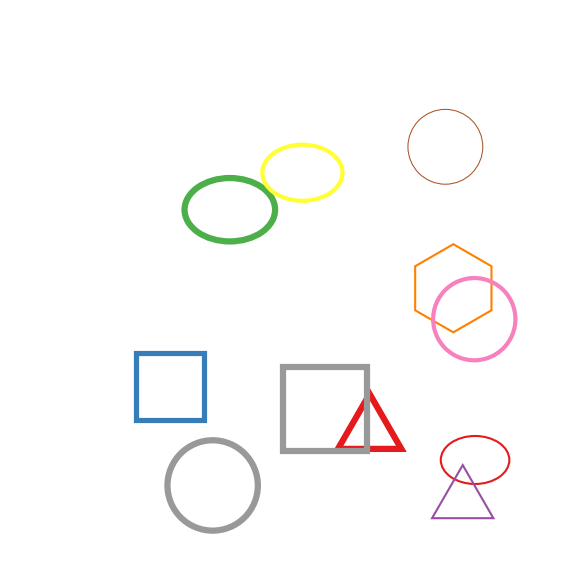[{"shape": "triangle", "thickness": 3, "radius": 0.32, "center": [0.64, 0.254]}, {"shape": "oval", "thickness": 1, "radius": 0.3, "center": [0.823, 0.203]}, {"shape": "square", "thickness": 2.5, "radius": 0.29, "center": [0.294, 0.329]}, {"shape": "oval", "thickness": 3, "radius": 0.39, "center": [0.398, 0.636]}, {"shape": "triangle", "thickness": 1, "radius": 0.31, "center": [0.801, 0.132]}, {"shape": "hexagon", "thickness": 1, "radius": 0.38, "center": [0.785, 0.5]}, {"shape": "oval", "thickness": 2, "radius": 0.35, "center": [0.524, 0.7]}, {"shape": "circle", "thickness": 0.5, "radius": 0.32, "center": [0.771, 0.745]}, {"shape": "circle", "thickness": 2, "radius": 0.36, "center": [0.821, 0.446]}, {"shape": "circle", "thickness": 3, "radius": 0.39, "center": [0.368, 0.159]}, {"shape": "square", "thickness": 3, "radius": 0.36, "center": [0.563, 0.291]}]